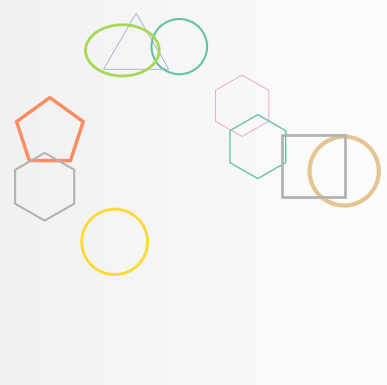[{"shape": "hexagon", "thickness": 1, "radius": 0.42, "center": [0.665, 0.619]}, {"shape": "circle", "thickness": 1.5, "radius": 0.36, "center": [0.463, 0.879]}, {"shape": "pentagon", "thickness": 2.5, "radius": 0.45, "center": [0.129, 0.656]}, {"shape": "triangle", "thickness": 0.5, "radius": 0.49, "center": [0.351, 0.869]}, {"shape": "hexagon", "thickness": 0.5, "radius": 0.4, "center": [0.625, 0.725]}, {"shape": "oval", "thickness": 2, "radius": 0.48, "center": [0.316, 0.869]}, {"shape": "circle", "thickness": 2, "radius": 0.43, "center": [0.296, 0.372]}, {"shape": "circle", "thickness": 3, "radius": 0.45, "center": [0.888, 0.556]}, {"shape": "square", "thickness": 2, "radius": 0.41, "center": [0.81, 0.569]}, {"shape": "hexagon", "thickness": 1.5, "radius": 0.44, "center": [0.115, 0.515]}]